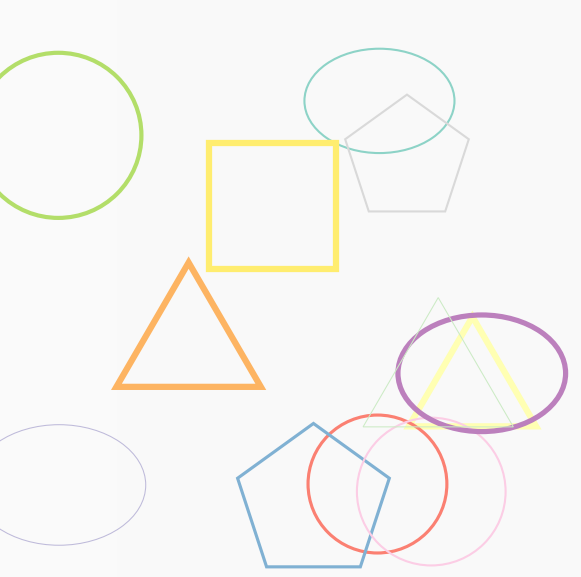[{"shape": "oval", "thickness": 1, "radius": 0.65, "center": [0.653, 0.824]}, {"shape": "triangle", "thickness": 3, "radius": 0.63, "center": [0.813, 0.324]}, {"shape": "oval", "thickness": 0.5, "radius": 0.75, "center": [0.102, 0.159]}, {"shape": "circle", "thickness": 1.5, "radius": 0.6, "center": [0.649, 0.161]}, {"shape": "pentagon", "thickness": 1.5, "radius": 0.69, "center": [0.539, 0.129]}, {"shape": "triangle", "thickness": 3, "radius": 0.72, "center": [0.325, 0.401]}, {"shape": "circle", "thickness": 2, "radius": 0.71, "center": [0.1, 0.765]}, {"shape": "circle", "thickness": 1, "radius": 0.64, "center": [0.742, 0.148]}, {"shape": "pentagon", "thickness": 1, "radius": 0.56, "center": [0.7, 0.723]}, {"shape": "oval", "thickness": 2.5, "radius": 0.72, "center": [0.829, 0.353]}, {"shape": "triangle", "thickness": 0.5, "radius": 0.75, "center": [0.754, 0.335]}, {"shape": "square", "thickness": 3, "radius": 0.55, "center": [0.468, 0.642]}]